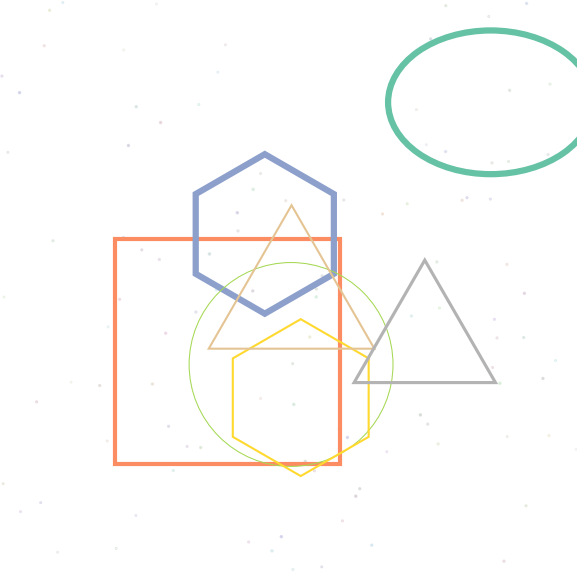[{"shape": "oval", "thickness": 3, "radius": 0.89, "center": [0.85, 0.822]}, {"shape": "square", "thickness": 2, "radius": 0.98, "center": [0.394, 0.391]}, {"shape": "hexagon", "thickness": 3, "radius": 0.69, "center": [0.459, 0.594]}, {"shape": "circle", "thickness": 0.5, "radius": 0.88, "center": [0.504, 0.368]}, {"shape": "hexagon", "thickness": 1, "radius": 0.68, "center": [0.521, 0.311]}, {"shape": "triangle", "thickness": 1, "radius": 0.83, "center": [0.505, 0.478]}, {"shape": "triangle", "thickness": 1.5, "radius": 0.71, "center": [0.736, 0.407]}]